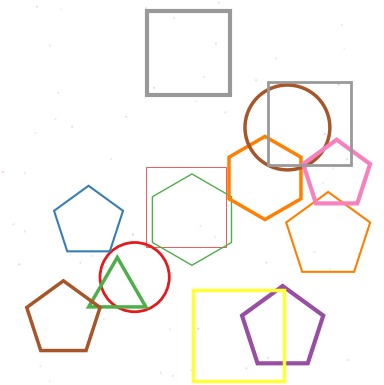[{"shape": "circle", "thickness": 2, "radius": 0.45, "center": [0.35, 0.28]}, {"shape": "square", "thickness": 0.5, "radius": 0.52, "center": [0.483, 0.462]}, {"shape": "pentagon", "thickness": 1.5, "radius": 0.47, "center": [0.23, 0.423]}, {"shape": "hexagon", "thickness": 1, "radius": 0.59, "center": [0.499, 0.43]}, {"shape": "triangle", "thickness": 2.5, "radius": 0.43, "center": [0.305, 0.246]}, {"shape": "pentagon", "thickness": 3, "radius": 0.55, "center": [0.734, 0.146]}, {"shape": "hexagon", "thickness": 2.5, "radius": 0.54, "center": [0.688, 0.538]}, {"shape": "pentagon", "thickness": 1.5, "radius": 0.57, "center": [0.852, 0.387]}, {"shape": "square", "thickness": 2.5, "radius": 0.59, "center": [0.619, 0.128]}, {"shape": "circle", "thickness": 2.5, "radius": 0.55, "center": [0.747, 0.669]}, {"shape": "pentagon", "thickness": 2.5, "radius": 0.5, "center": [0.165, 0.17]}, {"shape": "pentagon", "thickness": 3, "radius": 0.46, "center": [0.874, 0.546]}, {"shape": "square", "thickness": 3, "radius": 0.54, "center": [0.49, 0.863]}, {"shape": "square", "thickness": 2, "radius": 0.54, "center": [0.804, 0.679]}]